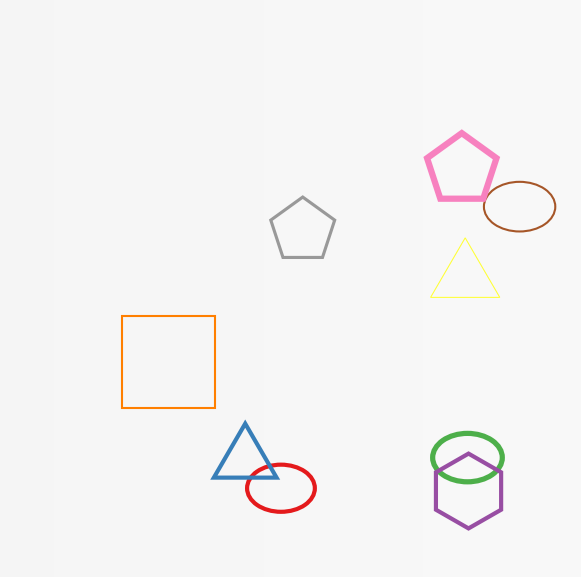[{"shape": "oval", "thickness": 2, "radius": 0.29, "center": [0.483, 0.154]}, {"shape": "triangle", "thickness": 2, "radius": 0.31, "center": [0.422, 0.203]}, {"shape": "oval", "thickness": 2.5, "radius": 0.3, "center": [0.804, 0.207]}, {"shape": "hexagon", "thickness": 2, "radius": 0.32, "center": [0.806, 0.149]}, {"shape": "square", "thickness": 1, "radius": 0.4, "center": [0.29, 0.372]}, {"shape": "triangle", "thickness": 0.5, "radius": 0.34, "center": [0.8, 0.519]}, {"shape": "oval", "thickness": 1, "radius": 0.31, "center": [0.894, 0.641]}, {"shape": "pentagon", "thickness": 3, "radius": 0.31, "center": [0.794, 0.706]}, {"shape": "pentagon", "thickness": 1.5, "radius": 0.29, "center": [0.521, 0.6]}]